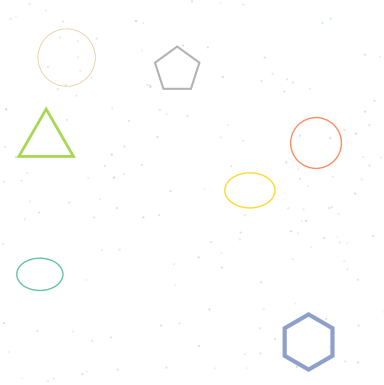[{"shape": "oval", "thickness": 1, "radius": 0.3, "center": [0.103, 0.287]}, {"shape": "circle", "thickness": 1, "radius": 0.33, "center": [0.821, 0.629]}, {"shape": "hexagon", "thickness": 3, "radius": 0.36, "center": [0.801, 0.112]}, {"shape": "triangle", "thickness": 2, "radius": 0.41, "center": [0.12, 0.635]}, {"shape": "oval", "thickness": 1, "radius": 0.33, "center": [0.649, 0.505]}, {"shape": "circle", "thickness": 0.5, "radius": 0.37, "center": [0.173, 0.851]}, {"shape": "pentagon", "thickness": 1.5, "radius": 0.3, "center": [0.46, 0.818]}]